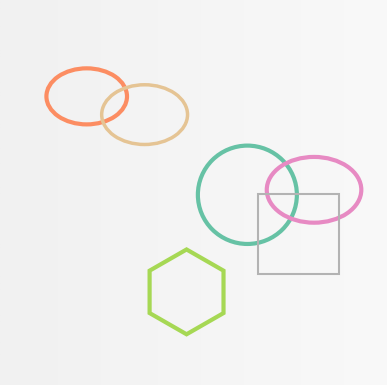[{"shape": "circle", "thickness": 3, "radius": 0.64, "center": [0.638, 0.494]}, {"shape": "oval", "thickness": 3, "radius": 0.52, "center": [0.224, 0.75]}, {"shape": "oval", "thickness": 3, "radius": 0.61, "center": [0.81, 0.507]}, {"shape": "hexagon", "thickness": 3, "radius": 0.55, "center": [0.481, 0.242]}, {"shape": "oval", "thickness": 2.5, "radius": 0.55, "center": [0.373, 0.702]}, {"shape": "square", "thickness": 1.5, "radius": 0.52, "center": [0.77, 0.392]}]